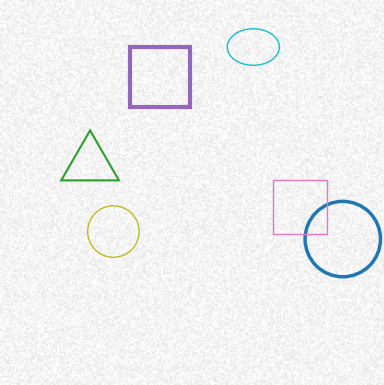[{"shape": "circle", "thickness": 2.5, "radius": 0.49, "center": [0.89, 0.379]}, {"shape": "triangle", "thickness": 1.5, "radius": 0.43, "center": [0.234, 0.575]}, {"shape": "square", "thickness": 3, "radius": 0.39, "center": [0.415, 0.8]}, {"shape": "square", "thickness": 1, "radius": 0.35, "center": [0.78, 0.463]}, {"shape": "circle", "thickness": 1, "radius": 0.33, "center": [0.295, 0.399]}, {"shape": "oval", "thickness": 1, "radius": 0.34, "center": [0.658, 0.878]}]